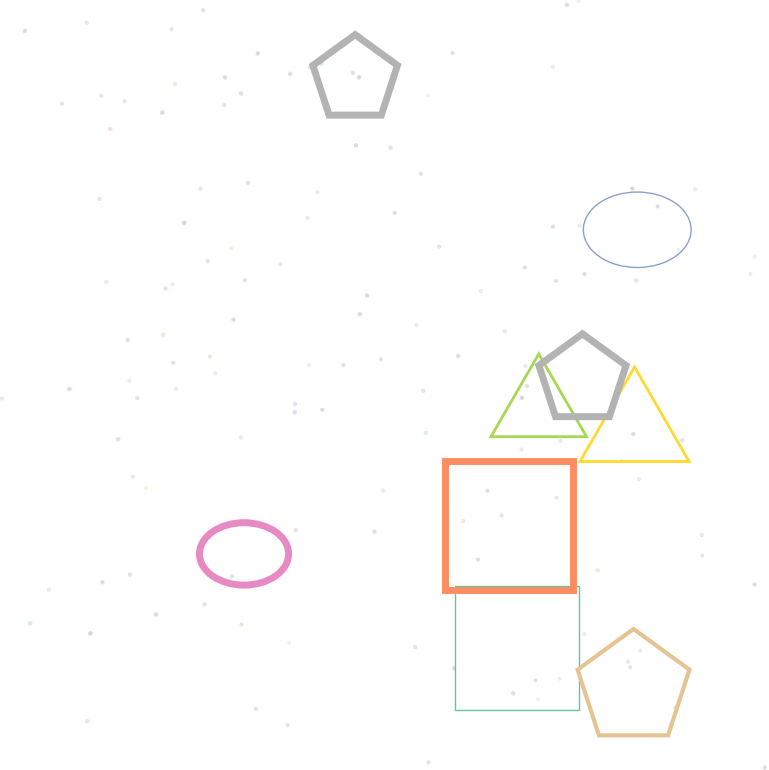[{"shape": "square", "thickness": 0.5, "radius": 0.4, "center": [0.672, 0.158]}, {"shape": "square", "thickness": 2.5, "radius": 0.42, "center": [0.661, 0.318]}, {"shape": "oval", "thickness": 0.5, "radius": 0.35, "center": [0.828, 0.702]}, {"shape": "oval", "thickness": 2.5, "radius": 0.29, "center": [0.317, 0.281]}, {"shape": "triangle", "thickness": 1, "radius": 0.36, "center": [0.7, 0.469]}, {"shape": "triangle", "thickness": 1, "radius": 0.41, "center": [0.824, 0.442]}, {"shape": "pentagon", "thickness": 1.5, "radius": 0.38, "center": [0.823, 0.107]}, {"shape": "pentagon", "thickness": 2.5, "radius": 0.3, "center": [0.756, 0.507]}, {"shape": "pentagon", "thickness": 2.5, "radius": 0.29, "center": [0.461, 0.897]}]